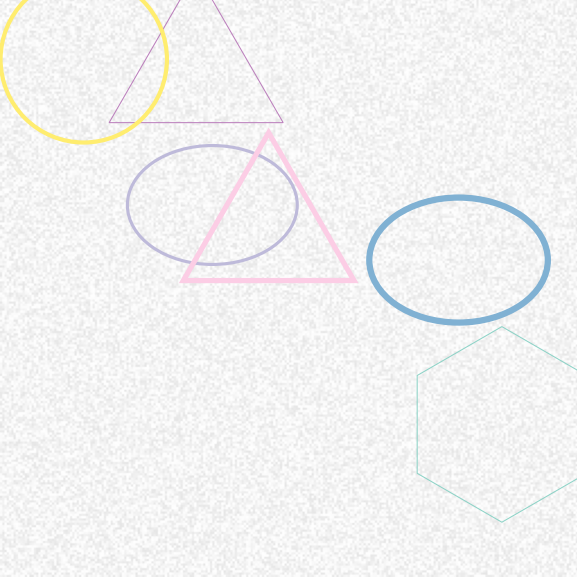[{"shape": "hexagon", "thickness": 0.5, "radius": 0.85, "center": [0.869, 0.264]}, {"shape": "oval", "thickness": 1.5, "radius": 0.74, "center": [0.368, 0.644]}, {"shape": "oval", "thickness": 3, "radius": 0.77, "center": [0.794, 0.549]}, {"shape": "triangle", "thickness": 2.5, "radius": 0.85, "center": [0.465, 0.599]}, {"shape": "triangle", "thickness": 0.5, "radius": 0.87, "center": [0.34, 0.874]}, {"shape": "circle", "thickness": 2, "radius": 0.72, "center": [0.145, 0.896]}]